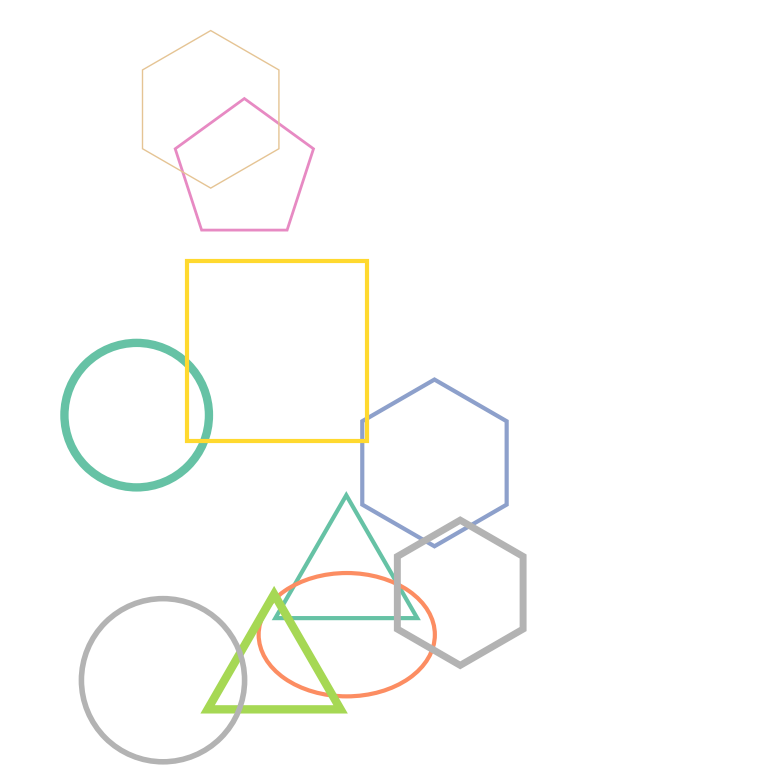[{"shape": "circle", "thickness": 3, "radius": 0.47, "center": [0.178, 0.461]}, {"shape": "triangle", "thickness": 1.5, "radius": 0.53, "center": [0.45, 0.25]}, {"shape": "oval", "thickness": 1.5, "radius": 0.57, "center": [0.45, 0.176]}, {"shape": "hexagon", "thickness": 1.5, "radius": 0.54, "center": [0.564, 0.399]}, {"shape": "pentagon", "thickness": 1, "radius": 0.47, "center": [0.317, 0.778]}, {"shape": "triangle", "thickness": 3, "radius": 0.5, "center": [0.356, 0.129]}, {"shape": "square", "thickness": 1.5, "radius": 0.59, "center": [0.36, 0.544]}, {"shape": "hexagon", "thickness": 0.5, "radius": 0.51, "center": [0.274, 0.858]}, {"shape": "circle", "thickness": 2, "radius": 0.53, "center": [0.212, 0.117]}, {"shape": "hexagon", "thickness": 2.5, "radius": 0.47, "center": [0.598, 0.23]}]